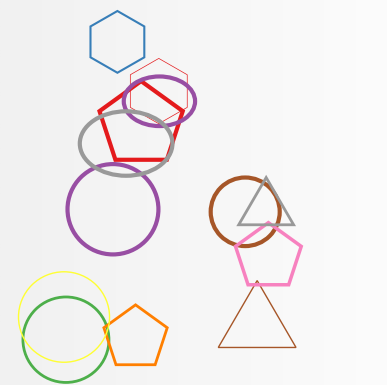[{"shape": "pentagon", "thickness": 3, "radius": 0.56, "center": [0.364, 0.676]}, {"shape": "hexagon", "thickness": 0.5, "radius": 0.42, "center": [0.41, 0.763]}, {"shape": "hexagon", "thickness": 1.5, "radius": 0.4, "center": [0.303, 0.891]}, {"shape": "circle", "thickness": 2, "radius": 0.56, "center": [0.17, 0.118]}, {"shape": "circle", "thickness": 3, "radius": 0.59, "center": [0.292, 0.456]}, {"shape": "oval", "thickness": 3, "radius": 0.46, "center": [0.411, 0.737]}, {"shape": "pentagon", "thickness": 2, "radius": 0.43, "center": [0.35, 0.122]}, {"shape": "circle", "thickness": 1, "radius": 0.59, "center": [0.165, 0.177]}, {"shape": "triangle", "thickness": 1, "radius": 0.58, "center": [0.664, 0.155]}, {"shape": "circle", "thickness": 3, "radius": 0.45, "center": [0.633, 0.45]}, {"shape": "pentagon", "thickness": 2.5, "radius": 0.45, "center": [0.693, 0.333]}, {"shape": "oval", "thickness": 3, "radius": 0.6, "center": [0.325, 0.627]}, {"shape": "triangle", "thickness": 2, "radius": 0.41, "center": [0.687, 0.457]}]